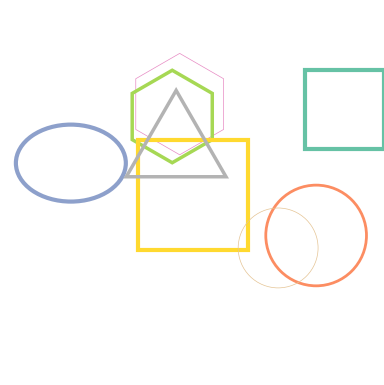[{"shape": "square", "thickness": 3, "radius": 0.51, "center": [0.895, 0.717]}, {"shape": "circle", "thickness": 2, "radius": 0.65, "center": [0.821, 0.388]}, {"shape": "oval", "thickness": 3, "radius": 0.71, "center": [0.184, 0.576]}, {"shape": "hexagon", "thickness": 0.5, "radius": 0.66, "center": [0.467, 0.73]}, {"shape": "hexagon", "thickness": 2.5, "radius": 0.6, "center": [0.447, 0.697]}, {"shape": "square", "thickness": 3, "radius": 0.71, "center": [0.501, 0.493]}, {"shape": "circle", "thickness": 0.5, "radius": 0.52, "center": [0.722, 0.356]}, {"shape": "triangle", "thickness": 2.5, "radius": 0.75, "center": [0.458, 0.616]}]